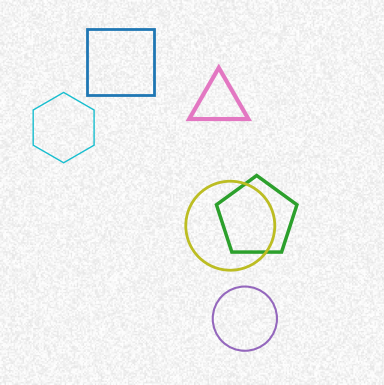[{"shape": "square", "thickness": 2, "radius": 0.43, "center": [0.313, 0.839]}, {"shape": "pentagon", "thickness": 2.5, "radius": 0.55, "center": [0.667, 0.434]}, {"shape": "circle", "thickness": 1.5, "radius": 0.42, "center": [0.636, 0.172]}, {"shape": "triangle", "thickness": 3, "radius": 0.44, "center": [0.568, 0.735]}, {"shape": "circle", "thickness": 2, "radius": 0.58, "center": [0.598, 0.414]}, {"shape": "hexagon", "thickness": 1, "radius": 0.46, "center": [0.165, 0.669]}]